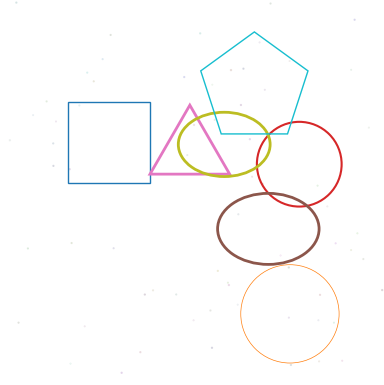[{"shape": "square", "thickness": 1, "radius": 0.53, "center": [0.283, 0.629]}, {"shape": "circle", "thickness": 0.5, "radius": 0.64, "center": [0.753, 0.185]}, {"shape": "circle", "thickness": 1.5, "radius": 0.55, "center": [0.777, 0.574]}, {"shape": "oval", "thickness": 2, "radius": 0.66, "center": [0.697, 0.405]}, {"shape": "triangle", "thickness": 2, "radius": 0.6, "center": [0.493, 0.607]}, {"shape": "oval", "thickness": 2, "radius": 0.6, "center": [0.582, 0.625]}, {"shape": "pentagon", "thickness": 1, "radius": 0.73, "center": [0.661, 0.771]}]